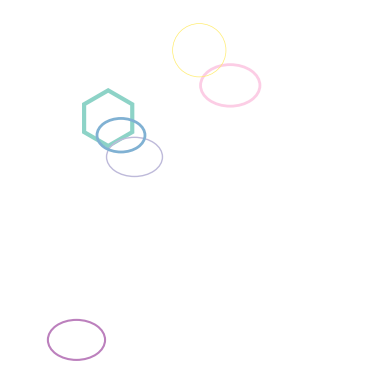[{"shape": "hexagon", "thickness": 3, "radius": 0.36, "center": [0.281, 0.693]}, {"shape": "oval", "thickness": 1, "radius": 0.36, "center": [0.349, 0.592]}, {"shape": "oval", "thickness": 2, "radius": 0.31, "center": [0.314, 0.649]}, {"shape": "oval", "thickness": 2, "radius": 0.39, "center": [0.598, 0.778]}, {"shape": "oval", "thickness": 1.5, "radius": 0.37, "center": [0.199, 0.117]}, {"shape": "circle", "thickness": 0.5, "radius": 0.35, "center": [0.518, 0.87]}]